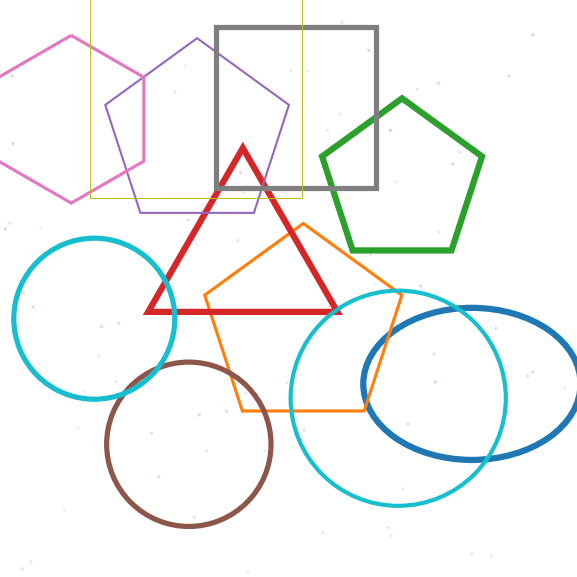[{"shape": "oval", "thickness": 3, "radius": 0.94, "center": [0.817, 0.334]}, {"shape": "pentagon", "thickness": 1.5, "radius": 0.9, "center": [0.525, 0.433]}, {"shape": "pentagon", "thickness": 3, "radius": 0.73, "center": [0.696, 0.683]}, {"shape": "triangle", "thickness": 3, "radius": 0.95, "center": [0.42, 0.554]}, {"shape": "pentagon", "thickness": 1, "radius": 0.84, "center": [0.341, 0.766]}, {"shape": "circle", "thickness": 2.5, "radius": 0.71, "center": [0.327, 0.23]}, {"shape": "hexagon", "thickness": 1.5, "radius": 0.73, "center": [0.123, 0.793]}, {"shape": "square", "thickness": 2.5, "radius": 0.7, "center": [0.513, 0.813]}, {"shape": "square", "thickness": 0.5, "radius": 0.92, "center": [0.339, 0.84]}, {"shape": "circle", "thickness": 2.5, "radius": 0.7, "center": [0.163, 0.447]}, {"shape": "circle", "thickness": 2, "radius": 0.93, "center": [0.69, 0.31]}]